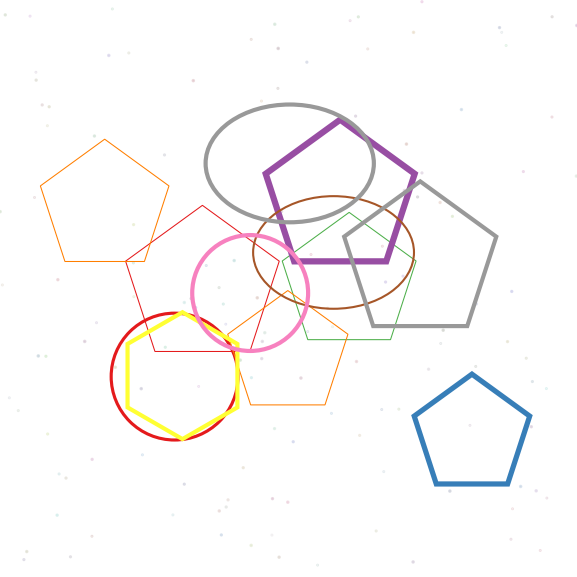[{"shape": "pentagon", "thickness": 0.5, "radius": 0.7, "center": [0.351, 0.504]}, {"shape": "circle", "thickness": 1.5, "radius": 0.55, "center": [0.302, 0.347]}, {"shape": "pentagon", "thickness": 2.5, "radius": 0.53, "center": [0.817, 0.246]}, {"shape": "pentagon", "thickness": 0.5, "radius": 0.61, "center": [0.605, 0.51]}, {"shape": "pentagon", "thickness": 3, "radius": 0.68, "center": [0.589, 0.656]}, {"shape": "pentagon", "thickness": 0.5, "radius": 0.55, "center": [0.498, 0.387]}, {"shape": "pentagon", "thickness": 0.5, "radius": 0.59, "center": [0.181, 0.641]}, {"shape": "hexagon", "thickness": 2, "radius": 0.55, "center": [0.316, 0.349]}, {"shape": "oval", "thickness": 1, "radius": 0.7, "center": [0.578, 0.562]}, {"shape": "circle", "thickness": 2, "radius": 0.5, "center": [0.433, 0.492]}, {"shape": "oval", "thickness": 2, "radius": 0.73, "center": [0.502, 0.716]}, {"shape": "pentagon", "thickness": 2, "radius": 0.69, "center": [0.728, 0.547]}]